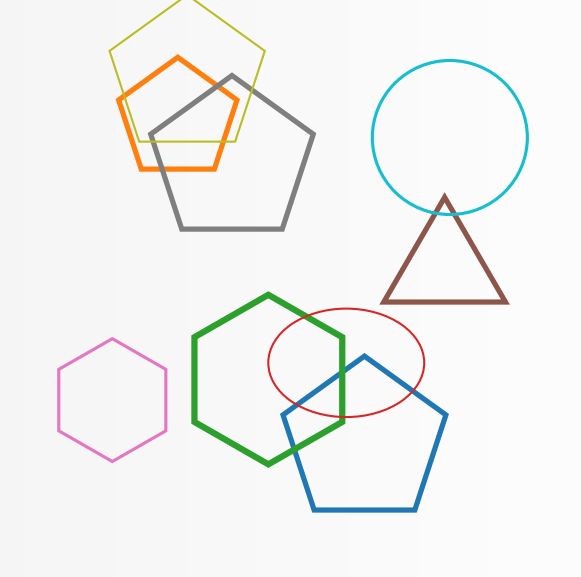[{"shape": "pentagon", "thickness": 2.5, "radius": 0.74, "center": [0.627, 0.235]}, {"shape": "pentagon", "thickness": 2.5, "radius": 0.54, "center": [0.306, 0.793]}, {"shape": "hexagon", "thickness": 3, "radius": 0.73, "center": [0.462, 0.342]}, {"shape": "oval", "thickness": 1, "radius": 0.67, "center": [0.596, 0.371]}, {"shape": "triangle", "thickness": 2.5, "radius": 0.6, "center": [0.765, 0.537]}, {"shape": "hexagon", "thickness": 1.5, "radius": 0.53, "center": [0.193, 0.306]}, {"shape": "pentagon", "thickness": 2.5, "radius": 0.74, "center": [0.399, 0.721]}, {"shape": "pentagon", "thickness": 1, "radius": 0.7, "center": [0.322, 0.868]}, {"shape": "circle", "thickness": 1.5, "radius": 0.67, "center": [0.774, 0.761]}]